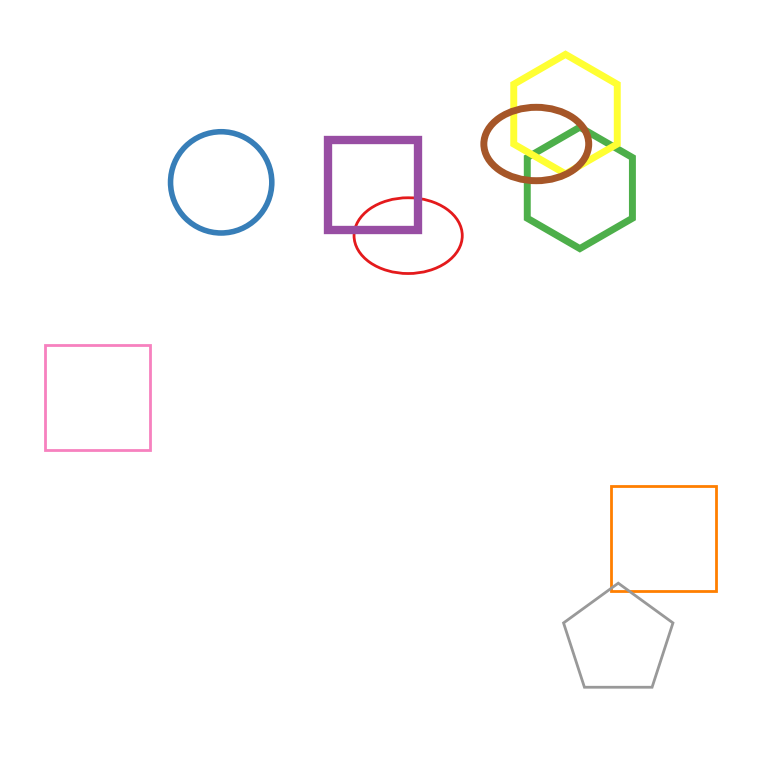[{"shape": "oval", "thickness": 1, "radius": 0.35, "center": [0.53, 0.694]}, {"shape": "circle", "thickness": 2, "radius": 0.33, "center": [0.287, 0.763]}, {"shape": "hexagon", "thickness": 2.5, "radius": 0.39, "center": [0.753, 0.756]}, {"shape": "square", "thickness": 3, "radius": 0.29, "center": [0.485, 0.759]}, {"shape": "square", "thickness": 1, "radius": 0.34, "center": [0.862, 0.3]}, {"shape": "hexagon", "thickness": 2.5, "radius": 0.39, "center": [0.734, 0.852]}, {"shape": "oval", "thickness": 2.5, "radius": 0.34, "center": [0.696, 0.813]}, {"shape": "square", "thickness": 1, "radius": 0.34, "center": [0.126, 0.484]}, {"shape": "pentagon", "thickness": 1, "radius": 0.37, "center": [0.803, 0.168]}]